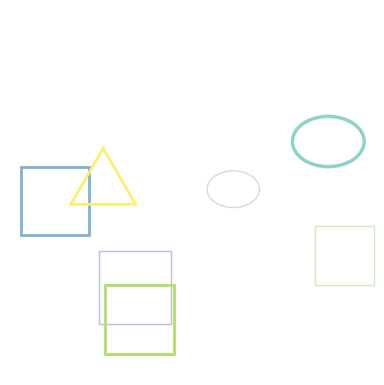[{"shape": "oval", "thickness": 2.5, "radius": 0.47, "center": [0.853, 0.632]}, {"shape": "square", "thickness": 1, "radius": 0.47, "center": [0.351, 0.254]}, {"shape": "square", "thickness": 2, "radius": 0.44, "center": [0.143, 0.477]}, {"shape": "square", "thickness": 2, "radius": 0.45, "center": [0.361, 0.169]}, {"shape": "oval", "thickness": 1, "radius": 0.34, "center": [0.606, 0.509]}, {"shape": "square", "thickness": 1, "radius": 0.39, "center": [0.895, 0.336]}, {"shape": "triangle", "thickness": 2, "radius": 0.49, "center": [0.268, 0.518]}]